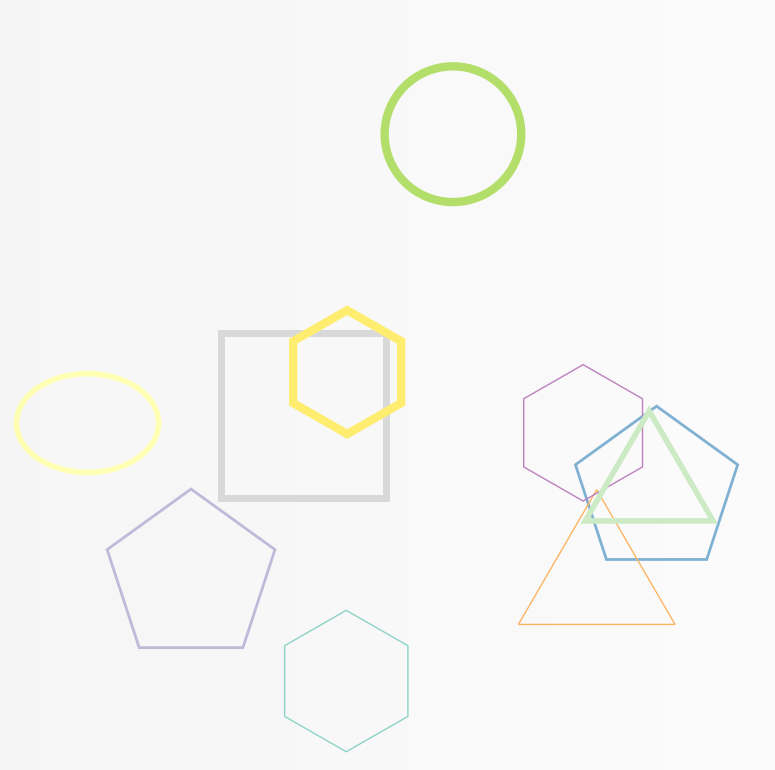[{"shape": "hexagon", "thickness": 0.5, "radius": 0.46, "center": [0.447, 0.116]}, {"shape": "oval", "thickness": 2, "radius": 0.46, "center": [0.113, 0.451]}, {"shape": "pentagon", "thickness": 1, "radius": 0.57, "center": [0.247, 0.251]}, {"shape": "pentagon", "thickness": 1, "radius": 0.55, "center": [0.847, 0.362]}, {"shape": "triangle", "thickness": 0.5, "radius": 0.58, "center": [0.77, 0.247]}, {"shape": "circle", "thickness": 3, "radius": 0.44, "center": [0.584, 0.826]}, {"shape": "square", "thickness": 2.5, "radius": 0.53, "center": [0.392, 0.46]}, {"shape": "hexagon", "thickness": 0.5, "radius": 0.44, "center": [0.752, 0.438]}, {"shape": "triangle", "thickness": 2, "radius": 0.48, "center": [0.838, 0.371]}, {"shape": "hexagon", "thickness": 3, "radius": 0.4, "center": [0.448, 0.517]}]